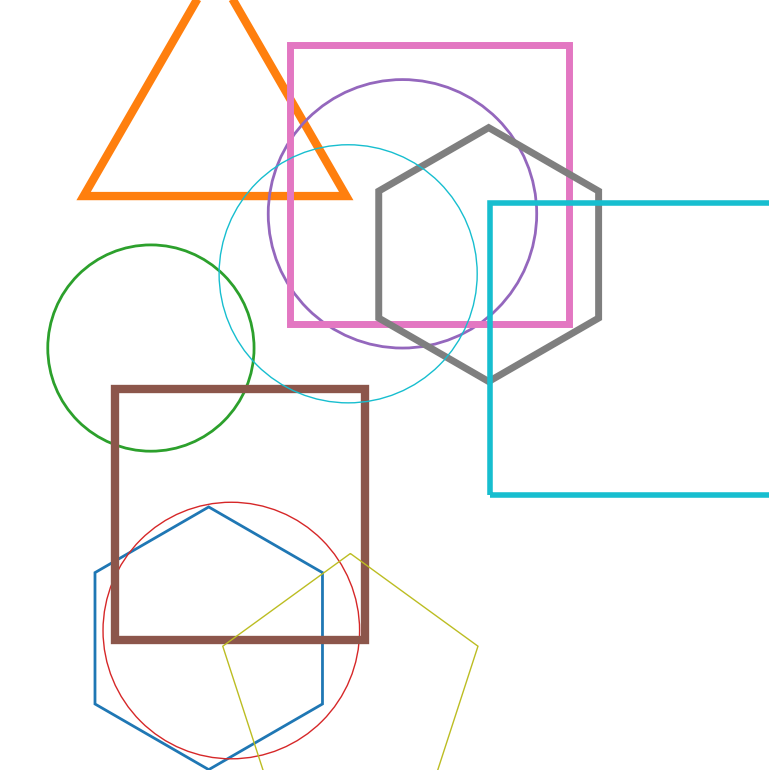[{"shape": "hexagon", "thickness": 1, "radius": 0.85, "center": [0.271, 0.171]}, {"shape": "triangle", "thickness": 3, "radius": 0.98, "center": [0.279, 0.844]}, {"shape": "circle", "thickness": 1, "radius": 0.67, "center": [0.196, 0.548]}, {"shape": "circle", "thickness": 0.5, "radius": 0.83, "center": [0.3, 0.181]}, {"shape": "circle", "thickness": 1, "radius": 0.87, "center": [0.523, 0.722]}, {"shape": "square", "thickness": 3, "radius": 0.81, "center": [0.312, 0.332]}, {"shape": "square", "thickness": 2.5, "radius": 0.91, "center": [0.558, 0.76]}, {"shape": "hexagon", "thickness": 2.5, "radius": 0.82, "center": [0.635, 0.669]}, {"shape": "pentagon", "thickness": 0.5, "radius": 0.87, "center": [0.455, 0.107]}, {"shape": "square", "thickness": 2, "radius": 0.95, "center": [0.826, 0.546]}, {"shape": "circle", "thickness": 0.5, "radius": 0.84, "center": [0.452, 0.644]}]